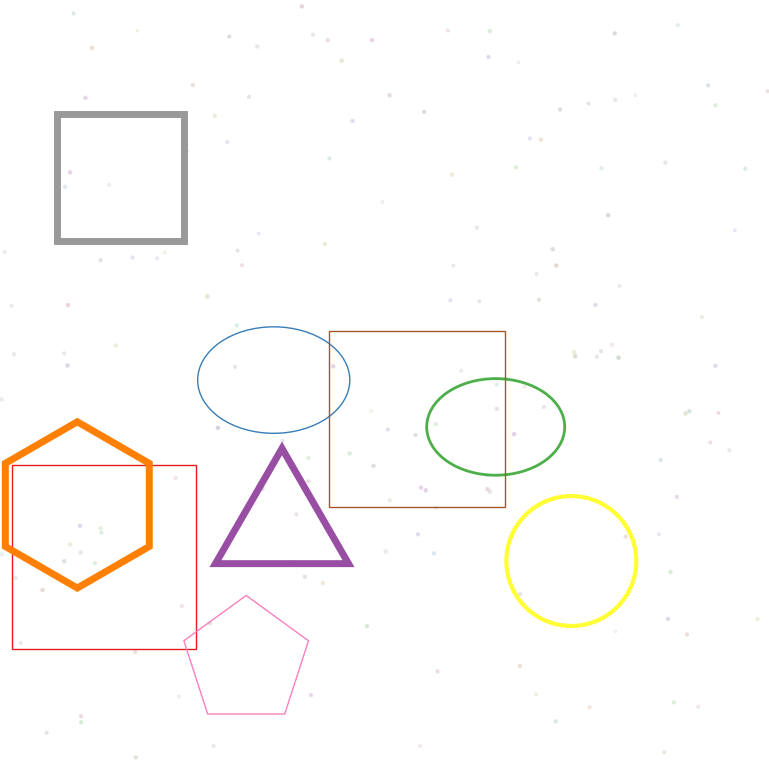[{"shape": "square", "thickness": 0.5, "radius": 0.6, "center": [0.135, 0.277]}, {"shape": "oval", "thickness": 0.5, "radius": 0.49, "center": [0.355, 0.506]}, {"shape": "oval", "thickness": 1, "radius": 0.45, "center": [0.644, 0.446]}, {"shape": "triangle", "thickness": 2.5, "radius": 0.5, "center": [0.366, 0.318]}, {"shape": "hexagon", "thickness": 2.5, "radius": 0.54, "center": [0.1, 0.344]}, {"shape": "circle", "thickness": 1.5, "radius": 0.42, "center": [0.742, 0.271]}, {"shape": "square", "thickness": 0.5, "radius": 0.57, "center": [0.542, 0.456]}, {"shape": "pentagon", "thickness": 0.5, "radius": 0.43, "center": [0.32, 0.142]}, {"shape": "square", "thickness": 2.5, "radius": 0.41, "center": [0.156, 0.769]}]